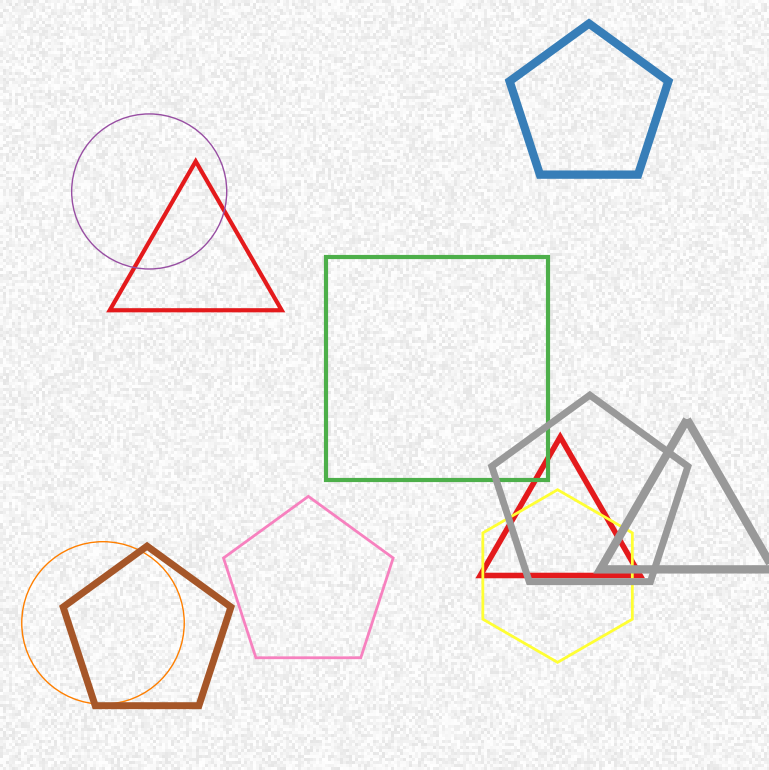[{"shape": "triangle", "thickness": 1.5, "radius": 0.64, "center": [0.254, 0.662]}, {"shape": "triangle", "thickness": 2, "radius": 0.6, "center": [0.728, 0.313]}, {"shape": "pentagon", "thickness": 3, "radius": 0.54, "center": [0.765, 0.861]}, {"shape": "square", "thickness": 1.5, "radius": 0.72, "center": [0.568, 0.521]}, {"shape": "circle", "thickness": 0.5, "radius": 0.5, "center": [0.194, 0.751]}, {"shape": "circle", "thickness": 0.5, "radius": 0.53, "center": [0.134, 0.191]}, {"shape": "hexagon", "thickness": 1, "radius": 0.56, "center": [0.724, 0.252]}, {"shape": "pentagon", "thickness": 2.5, "radius": 0.57, "center": [0.191, 0.176]}, {"shape": "pentagon", "thickness": 1, "radius": 0.58, "center": [0.4, 0.24]}, {"shape": "triangle", "thickness": 3, "radius": 0.65, "center": [0.892, 0.325]}, {"shape": "pentagon", "thickness": 2.5, "radius": 0.67, "center": [0.766, 0.353]}]